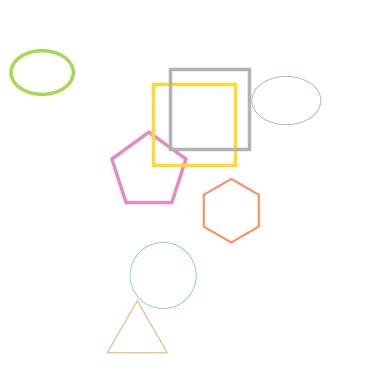[{"shape": "circle", "thickness": 0.5, "radius": 0.43, "center": [0.424, 0.284]}, {"shape": "hexagon", "thickness": 1.5, "radius": 0.41, "center": [0.601, 0.453]}, {"shape": "oval", "thickness": 0.5, "radius": 0.45, "center": [0.744, 0.739]}, {"shape": "pentagon", "thickness": 2.5, "radius": 0.51, "center": [0.387, 0.556]}, {"shape": "oval", "thickness": 2.5, "radius": 0.4, "center": [0.11, 0.812]}, {"shape": "square", "thickness": 2.5, "radius": 0.53, "center": [0.504, 0.677]}, {"shape": "triangle", "thickness": 1, "radius": 0.45, "center": [0.357, 0.129]}, {"shape": "square", "thickness": 2.5, "radius": 0.52, "center": [0.544, 0.717]}]